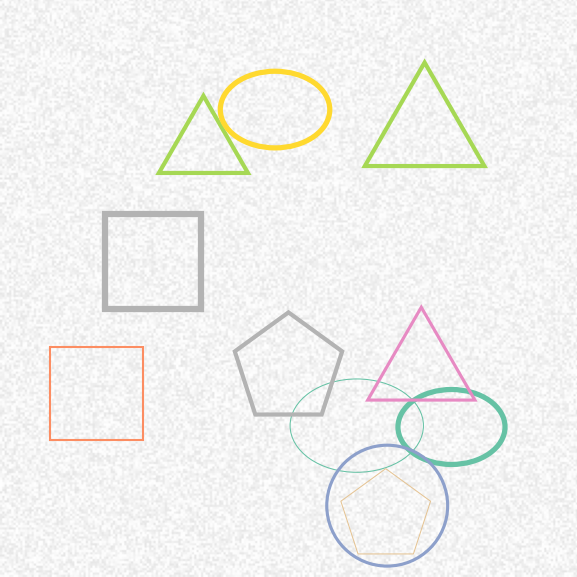[{"shape": "oval", "thickness": 2.5, "radius": 0.46, "center": [0.782, 0.26]}, {"shape": "oval", "thickness": 0.5, "radius": 0.58, "center": [0.618, 0.262]}, {"shape": "square", "thickness": 1, "radius": 0.4, "center": [0.167, 0.317]}, {"shape": "circle", "thickness": 1.5, "radius": 0.52, "center": [0.671, 0.124]}, {"shape": "triangle", "thickness": 1.5, "radius": 0.54, "center": [0.73, 0.36]}, {"shape": "triangle", "thickness": 2, "radius": 0.6, "center": [0.735, 0.771]}, {"shape": "triangle", "thickness": 2, "radius": 0.45, "center": [0.352, 0.744]}, {"shape": "oval", "thickness": 2.5, "radius": 0.47, "center": [0.476, 0.809]}, {"shape": "pentagon", "thickness": 0.5, "radius": 0.41, "center": [0.668, 0.106]}, {"shape": "pentagon", "thickness": 2, "radius": 0.49, "center": [0.5, 0.36]}, {"shape": "square", "thickness": 3, "radius": 0.41, "center": [0.265, 0.546]}]